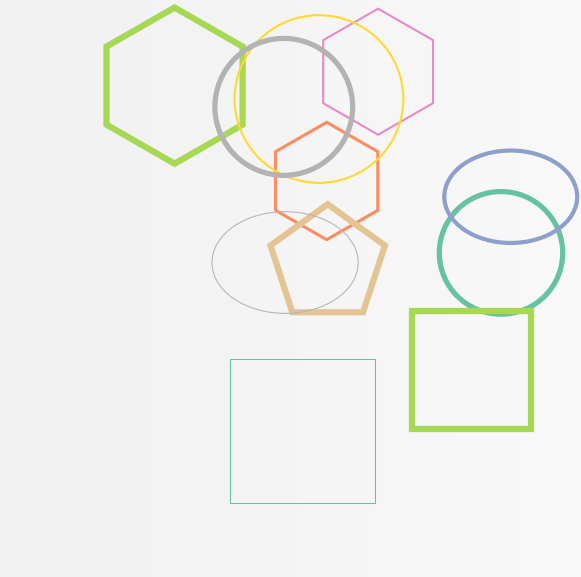[{"shape": "circle", "thickness": 2.5, "radius": 0.53, "center": [0.862, 0.561]}, {"shape": "square", "thickness": 0.5, "radius": 0.62, "center": [0.521, 0.252]}, {"shape": "hexagon", "thickness": 1.5, "radius": 0.51, "center": [0.562, 0.686]}, {"shape": "oval", "thickness": 2, "radius": 0.57, "center": [0.879, 0.658]}, {"shape": "hexagon", "thickness": 1, "radius": 0.55, "center": [0.65, 0.875]}, {"shape": "hexagon", "thickness": 3, "radius": 0.68, "center": [0.3, 0.851]}, {"shape": "square", "thickness": 3, "radius": 0.51, "center": [0.811, 0.358]}, {"shape": "circle", "thickness": 1, "radius": 0.73, "center": [0.549, 0.828]}, {"shape": "pentagon", "thickness": 3, "radius": 0.52, "center": [0.564, 0.542]}, {"shape": "circle", "thickness": 2.5, "radius": 0.59, "center": [0.488, 0.814]}, {"shape": "oval", "thickness": 0.5, "radius": 0.63, "center": [0.49, 0.545]}]